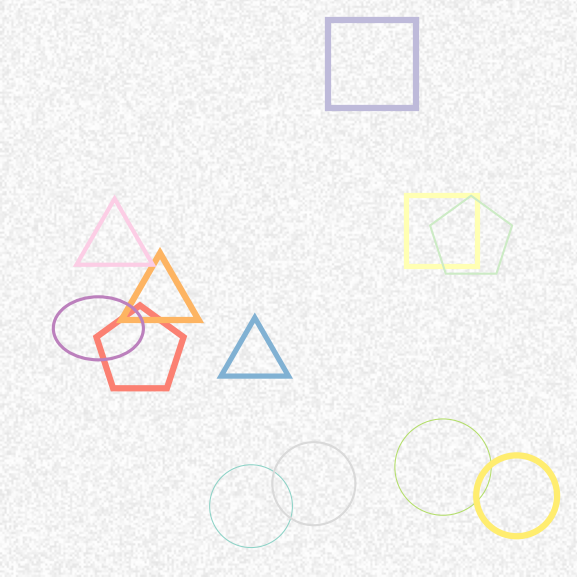[{"shape": "circle", "thickness": 0.5, "radius": 0.36, "center": [0.435, 0.123]}, {"shape": "square", "thickness": 2.5, "radius": 0.31, "center": [0.764, 0.601]}, {"shape": "square", "thickness": 3, "radius": 0.38, "center": [0.643, 0.888]}, {"shape": "pentagon", "thickness": 3, "radius": 0.4, "center": [0.242, 0.391]}, {"shape": "triangle", "thickness": 2.5, "radius": 0.34, "center": [0.441, 0.382]}, {"shape": "triangle", "thickness": 3, "radius": 0.39, "center": [0.277, 0.484]}, {"shape": "circle", "thickness": 0.5, "radius": 0.42, "center": [0.767, 0.19]}, {"shape": "triangle", "thickness": 2, "radius": 0.38, "center": [0.198, 0.579]}, {"shape": "circle", "thickness": 1, "radius": 0.36, "center": [0.543, 0.162]}, {"shape": "oval", "thickness": 1.5, "radius": 0.39, "center": [0.17, 0.431]}, {"shape": "pentagon", "thickness": 1, "radius": 0.37, "center": [0.816, 0.586]}, {"shape": "circle", "thickness": 3, "radius": 0.35, "center": [0.895, 0.141]}]